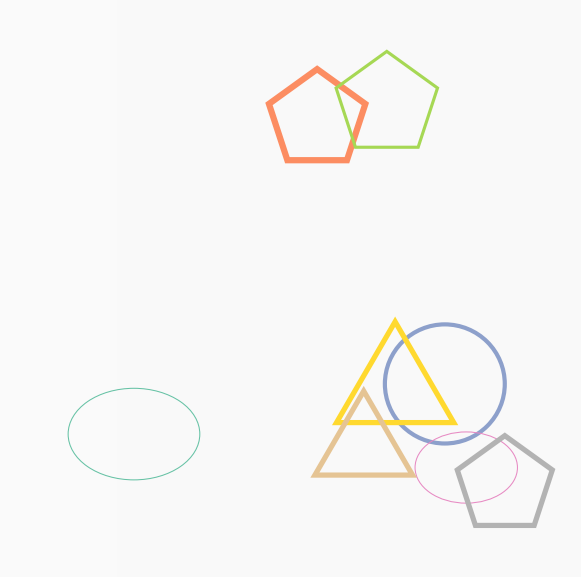[{"shape": "oval", "thickness": 0.5, "radius": 0.57, "center": [0.23, 0.247]}, {"shape": "pentagon", "thickness": 3, "radius": 0.44, "center": [0.546, 0.792]}, {"shape": "circle", "thickness": 2, "radius": 0.52, "center": [0.765, 0.334]}, {"shape": "oval", "thickness": 0.5, "radius": 0.44, "center": [0.802, 0.19]}, {"shape": "pentagon", "thickness": 1.5, "radius": 0.46, "center": [0.665, 0.818]}, {"shape": "triangle", "thickness": 2.5, "radius": 0.58, "center": [0.68, 0.326]}, {"shape": "triangle", "thickness": 2.5, "radius": 0.48, "center": [0.626, 0.225]}, {"shape": "pentagon", "thickness": 2.5, "radius": 0.43, "center": [0.868, 0.159]}]